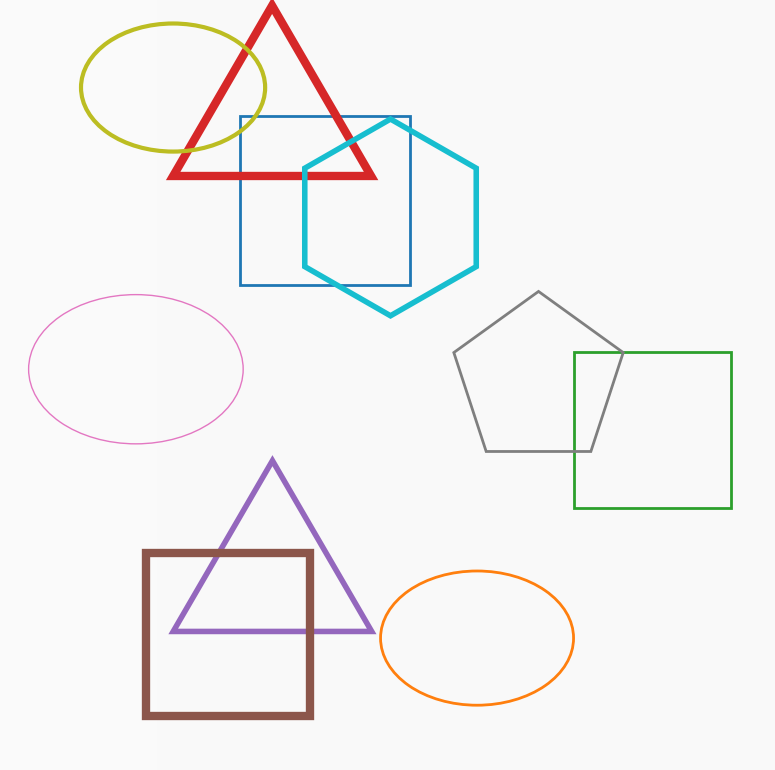[{"shape": "square", "thickness": 1, "radius": 0.55, "center": [0.42, 0.74]}, {"shape": "oval", "thickness": 1, "radius": 0.62, "center": [0.616, 0.171]}, {"shape": "square", "thickness": 1, "radius": 0.51, "center": [0.842, 0.442]}, {"shape": "triangle", "thickness": 3, "radius": 0.74, "center": [0.351, 0.845]}, {"shape": "triangle", "thickness": 2, "radius": 0.74, "center": [0.352, 0.254]}, {"shape": "square", "thickness": 3, "radius": 0.53, "center": [0.294, 0.176]}, {"shape": "oval", "thickness": 0.5, "radius": 0.69, "center": [0.175, 0.52]}, {"shape": "pentagon", "thickness": 1, "radius": 0.57, "center": [0.695, 0.507]}, {"shape": "oval", "thickness": 1.5, "radius": 0.59, "center": [0.223, 0.886]}, {"shape": "hexagon", "thickness": 2, "radius": 0.64, "center": [0.504, 0.718]}]